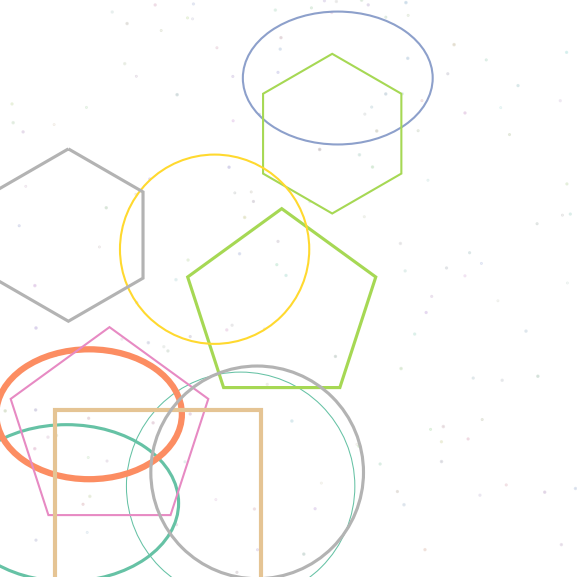[{"shape": "oval", "thickness": 1.5, "radius": 0.97, "center": [0.115, 0.128]}, {"shape": "circle", "thickness": 0.5, "radius": 0.99, "center": [0.417, 0.157]}, {"shape": "oval", "thickness": 3, "radius": 0.8, "center": [0.154, 0.282]}, {"shape": "oval", "thickness": 1, "radius": 0.82, "center": [0.585, 0.864]}, {"shape": "pentagon", "thickness": 1, "radius": 0.9, "center": [0.19, 0.253]}, {"shape": "pentagon", "thickness": 1.5, "radius": 0.86, "center": [0.488, 0.467]}, {"shape": "hexagon", "thickness": 1, "radius": 0.69, "center": [0.575, 0.768]}, {"shape": "circle", "thickness": 1, "radius": 0.82, "center": [0.372, 0.568]}, {"shape": "square", "thickness": 2, "radius": 0.9, "center": [0.274, 0.111]}, {"shape": "circle", "thickness": 1.5, "radius": 0.92, "center": [0.445, 0.181]}, {"shape": "hexagon", "thickness": 1.5, "radius": 0.75, "center": [0.118, 0.592]}]